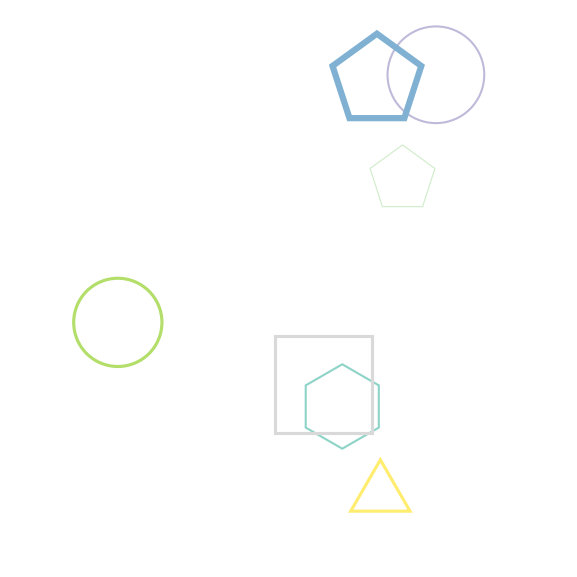[{"shape": "hexagon", "thickness": 1, "radius": 0.37, "center": [0.593, 0.295]}, {"shape": "circle", "thickness": 1, "radius": 0.42, "center": [0.755, 0.87]}, {"shape": "pentagon", "thickness": 3, "radius": 0.4, "center": [0.653, 0.86]}, {"shape": "circle", "thickness": 1.5, "radius": 0.38, "center": [0.204, 0.441]}, {"shape": "square", "thickness": 1.5, "radius": 0.42, "center": [0.561, 0.333]}, {"shape": "pentagon", "thickness": 0.5, "radius": 0.3, "center": [0.697, 0.689]}, {"shape": "triangle", "thickness": 1.5, "radius": 0.3, "center": [0.659, 0.144]}]